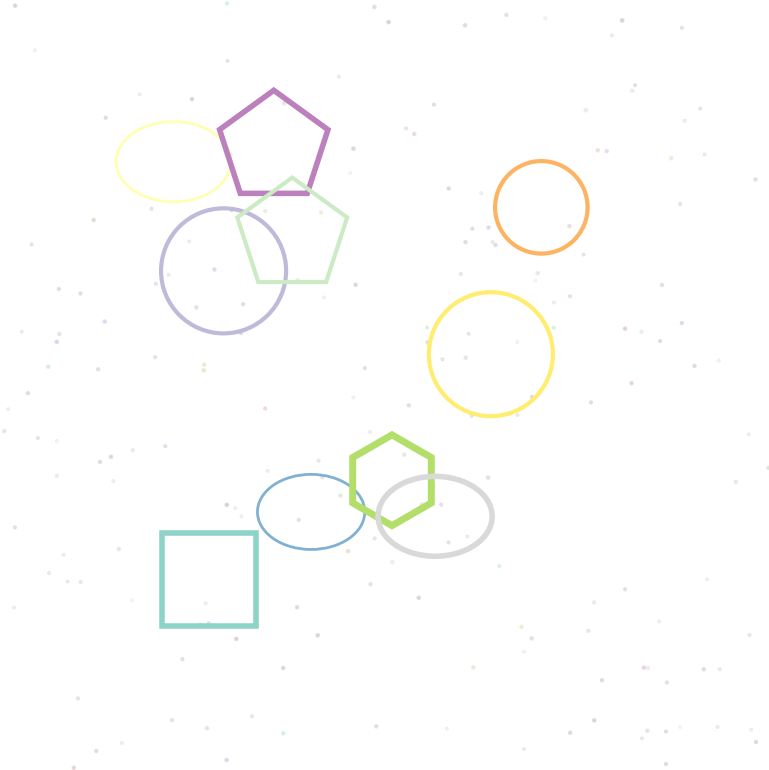[{"shape": "square", "thickness": 2, "radius": 0.3, "center": [0.271, 0.248]}, {"shape": "oval", "thickness": 1, "radius": 0.37, "center": [0.225, 0.79]}, {"shape": "circle", "thickness": 1.5, "radius": 0.41, "center": [0.29, 0.648]}, {"shape": "oval", "thickness": 1, "radius": 0.35, "center": [0.404, 0.335]}, {"shape": "circle", "thickness": 1.5, "radius": 0.3, "center": [0.703, 0.731]}, {"shape": "hexagon", "thickness": 2.5, "radius": 0.29, "center": [0.509, 0.376]}, {"shape": "oval", "thickness": 2, "radius": 0.37, "center": [0.565, 0.329]}, {"shape": "pentagon", "thickness": 2, "radius": 0.37, "center": [0.356, 0.809]}, {"shape": "pentagon", "thickness": 1.5, "radius": 0.37, "center": [0.38, 0.694]}, {"shape": "circle", "thickness": 1.5, "radius": 0.4, "center": [0.637, 0.54]}]